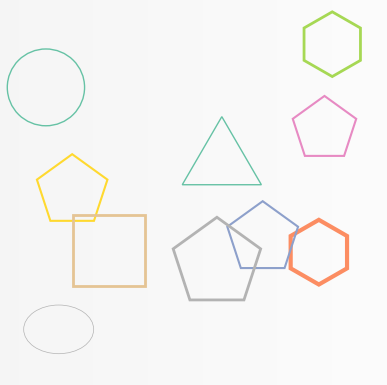[{"shape": "circle", "thickness": 1, "radius": 0.5, "center": [0.119, 0.773]}, {"shape": "triangle", "thickness": 1, "radius": 0.59, "center": [0.572, 0.579]}, {"shape": "hexagon", "thickness": 3, "radius": 0.42, "center": [0.823, 0.345]}, {"shape": "pentagon", "thickness": 1.5, "radius": 0.48, "center": [0.678, 0.381]}, {"shape": "pentagon", "thickness": 1.5, "radius": 0.43, "center": [0.837, 0.665]}, {"shape": "hexagon", "thickness": 2, "radius": 0.42, "center": [0.857, 0.885]}, {"shape": "pentagon", "thickness": 1.5, "radius": 0.48, "center": [0.186, 0.504]}, {"shape": "square", "thickness": 2, "radius": 0.47, "center": [0.282, 0.349]}, {"shape": "pentagon", "thickness": 2, "radius": 0.59, "center": [0.56, 0.317]}, {"shape": "oval", "thickness": 0.5, "radius": 0.45, "center": [0.151, 0.145]}]